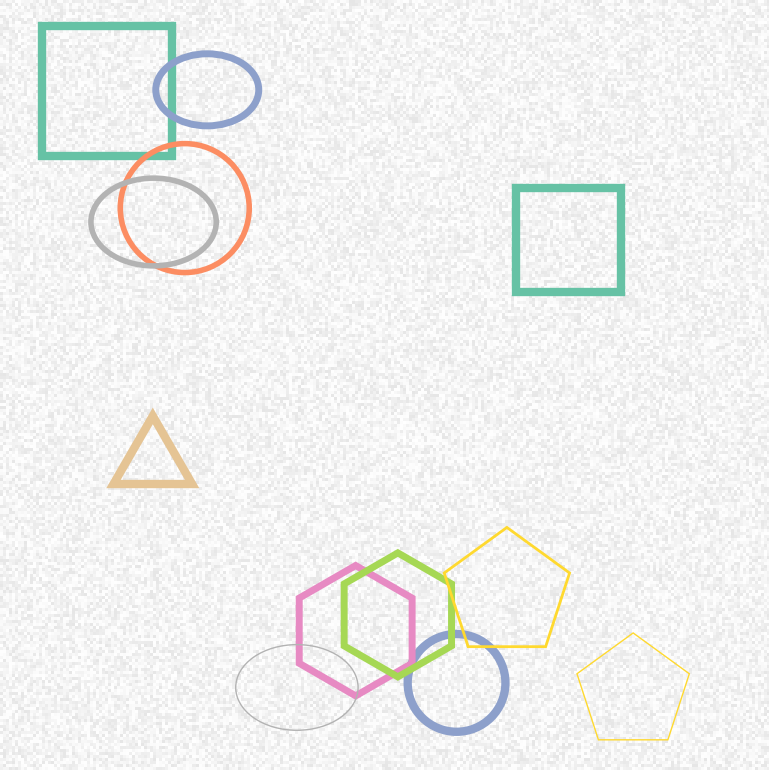[{"shape": "square", "thickness": 3, "radius": 0.42, "center": [0.139, 0.882]}, {"shape": "square", "thickness": 3, "radius": 0.34, "center": [0.739, 0.688]}, {"shape": "circle", "thickness": 2, "radius": 0.42, "center": [0.24, 0.73]}, {"shape": "oval", "thickness": 2.5, "radius": 0.33, "center": [0.269, 0.883]}, {"shape": "circle", "thickness": 3, "radius": 0.32, "center": [0.593, 0.113]}, {"shape": "hexagon", "thickness": 2.5, "radius": 0.42, "center": [0.462, 0.181]}, {"shape": "hexagon", "thickness": 2.5, "radius": 0.4, "center": [0.517, 0.201]}, {"shape": "pentagon", "thickness": 0.5, "radius": 0.38, "center": [0.822, 0.101]}, {"shape": "pentagon", "thickness": 1, "radius": 0.43, "center": [0.658, 0.229]}, {"shape": "triangle", "thickness": 3, "radius": 0.29, "center": [0.198, 0.401]}, {"shape": "oval", "thickness": 2, "radius": 0.41, "center": [0.199, 0.712]}, {"shape": "oval", "thickness": 0.5, "radius": 0.4, "center": [0.386, 0.107]}]